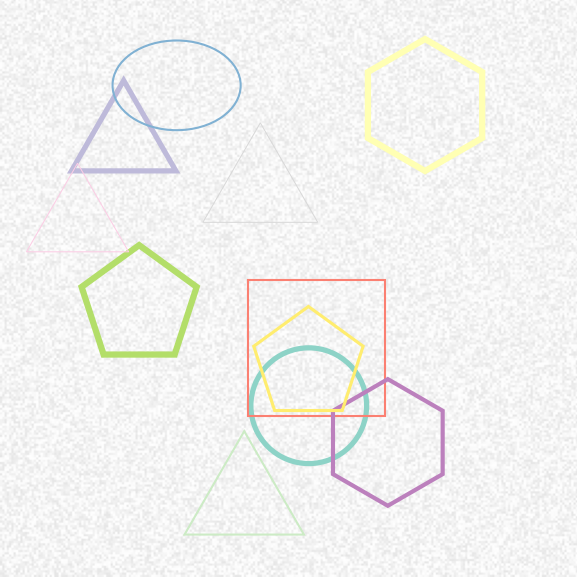[{"shape": "circle", "thickness": 2.5, "radius": 0.5, "center": [0.535, 0.297]}, {"shape": "hexagon", "thickness": 3, "radius": 0.57, "center": [0.736, 0.817]}, {"shape": "triangle", "thickness": 2.5, "radius": 0.52, "center": [0.214, 0.755]}, {"shape": "square", "thickness": 1, "radius": 0.59, "center": [0.548, 0.396]}, {"shape": "oval", "thickness": 1, "radius": 0.55, "center": [0.306, 0.851]}, {"shape": "pentagon", "thickness": 3, "radius": 0.52, "center": [0.241, 0.47]}, {"shape": "triangle", "thickness": 0.5, "radius": 0.51, "center": [0.134, 0.614]}, {"shape": "triangle", "thickness": 0.5, "radius": 0.57, "center": [0.451, 0.672]}, {"shape": "hexagon", "thickness": 2, "radius": 0.55, "center": [0.672, 0.233]}, {"shape": "triangle", "thickness": 1, "radius": 0.6, "center": [0.423, 0.133]}, {"shape": "pentagon", "thickness": 1.5, "radius": 0.5, "center": [0.534, 0.369]}]